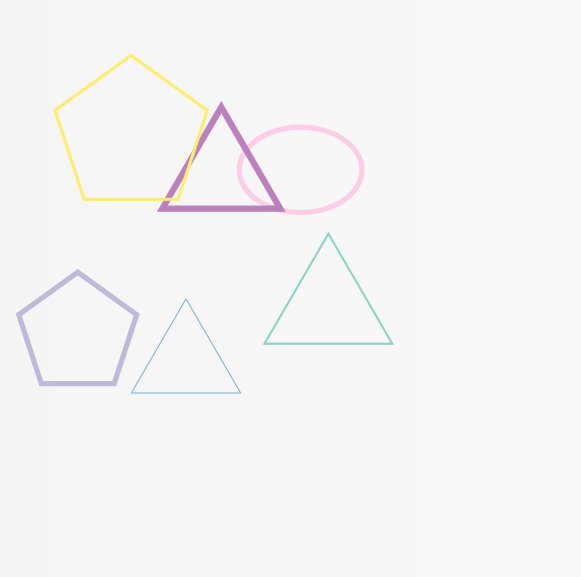[{"shape": "triangle", "thickness": 1, "radius": 0.63, "center": [0.565, 0.467]}, {"shape": "pentagon", "thickness": 2.5, "radius": 0.53, "center": [0.134, 0.421]}, {"shape": "triangle", "thickness": 0.5, "radius": 0.54, "center": [0.32, 0.373]}, {"shape": "oval", "thickness": 2.5, "radius": 0.53, "center": [0.517, 0.705]}, {"shape": "triangle", "thickness": 3, "radius": 0.59, "center": [0.381, 0.696]}, {"shape": "pentagon", "thickness": 1.5, "radius": 0.69, "center": [0.226, 0.765]}]